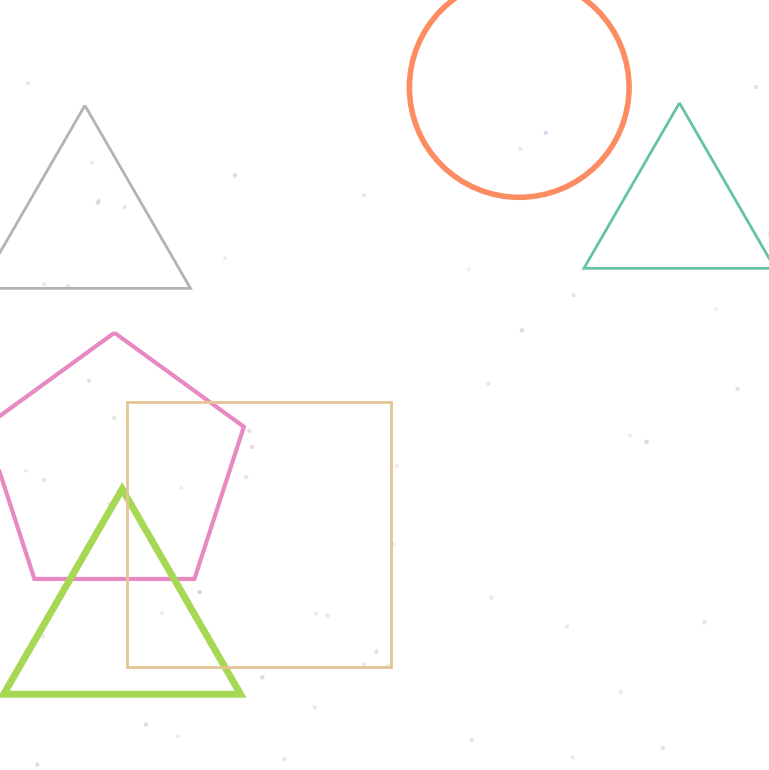[{"shape": "triangle", "thickness": 1, "radius": 0.72, "center": [0.882, 0.723]}, {"shape": "circle", "thickness": 2, "radius": 0.71, "center": [0.674, 0.886]}, {"shape": "pentagon", "thickness": 1.5, "radius": 0.88, "center": [0.149, 0.391]}, {"shape": "triangle", "thickness": 2.5, "radius": 0.89, "center": [0.159, 0.187]}, {"shape": "square", "thickness": 1, "radius": 0.86, "center": [0.337, 0.306]}, {"shape": "triangle", "thickness": 1, "radius": 0.79, "center": [0.11, 0.705]}]